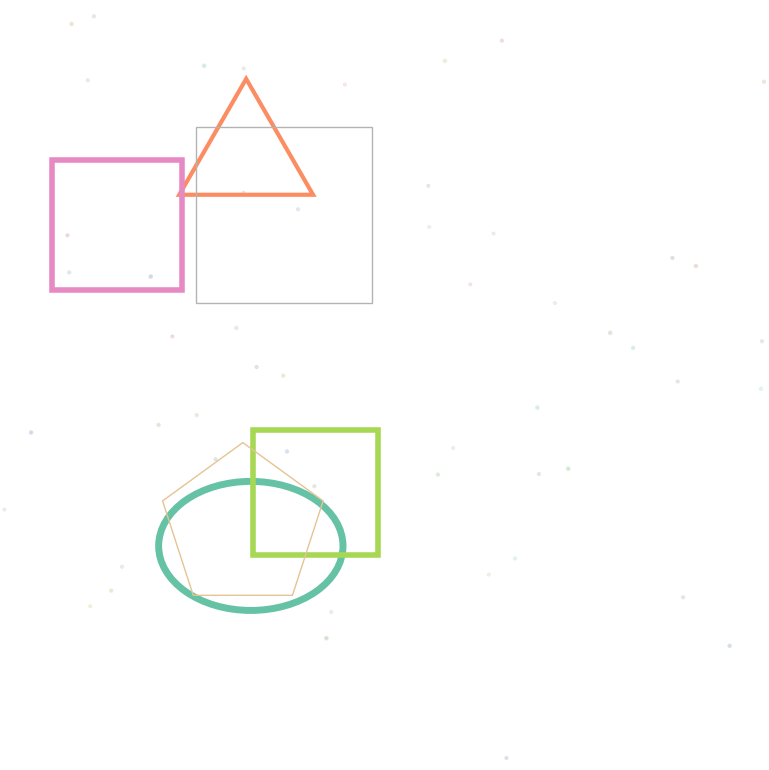[{"shape": "oval", "thickness": 2.5, "radius": 0.6, "center": [0.326, 0.291]}, {"shape": "triangle", "thickness": 1.5, "radius": 0.5, "center": [0.32, 0.797]}, {"shape": "square", "thickness": 2, "radius": 0.42, "center": [0.152, 0.708]}, {"shape": "square", "thickness": 2, "radius": 0.41, "center": [0.41, 0.361]}, {"shape": "pentagon", "thickness": 0.5, "radius": 0.55, "center": [0.315, 0.316]}, {"shape": "square", "thickness": 0.5, "radius": 0.57, "center": [0.369, 0.721]}]